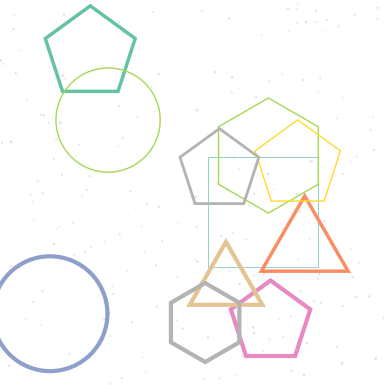[{"shape": "pentagon", "thickness": 2.5, "radius": 0.61, "center": [0.234, 0.862]}, {"shape": "square", "thickness": 0.5, "radius": 0.71, "center": [0.683, 0.45]}, {"shape": "triangle", "thickness": 2.5, "radius": 0.65, "center": [0.791, 0.361]}, {"shape": "circle", "thickness": 3, "radius": 0.75, "center": [0.13, 0.185]}, {"shape": "pentagon", "thickness": 3, "radius": 0.54, "center": [0.703, 0.163]}, {"shape": "circle", "thickness": 1, "radius": 0.68, "center": [0.281, 0.688]}, {"shape": "hexagon", "thickness": 1, "radius": 0.75, "center": [0.697, 0.596]}, {"shape": "pentagon", "thickness": 1, "radius": 0.58, "center": [0.773, 0.572]}, {"shape": "triangle", "thickness": 3, "radius": 0.54, "center": [0.587, 0.263]}, {"shape": "hexagon", "thickness": 3, "radius": 0.51, "center": [0.533, 0.162]}, {"shape": "pentagon", "thickness": 2, "radius": 0.54, "center": [0.57, 0.558]}]